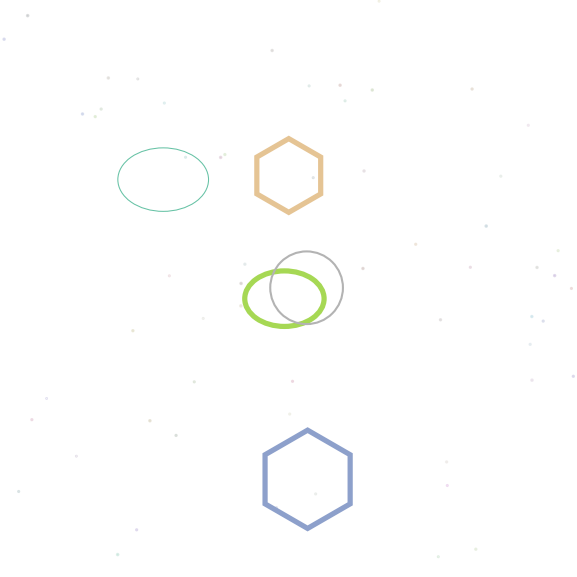[{"shape": "oval", "thickness": 0.5, "radius": 0.39, "center": [0.283, 0.688]}, {"shape": "hexagon", "thickness": 2.5, "radius": 0.43, "center": [0.533, 0.169]}, {"shape": "oval", "thickness": 2.5, "radius": 0.34, "center": [0.493, 0.482]}, {"shape": "hexagon", "thickness": 2.5, "radius": 0.32, "center": [0.5, 0.695]}, {"shape": "circle", "thickness": 1, "radius": 0.31, "center": [0.531, 0.501]}]